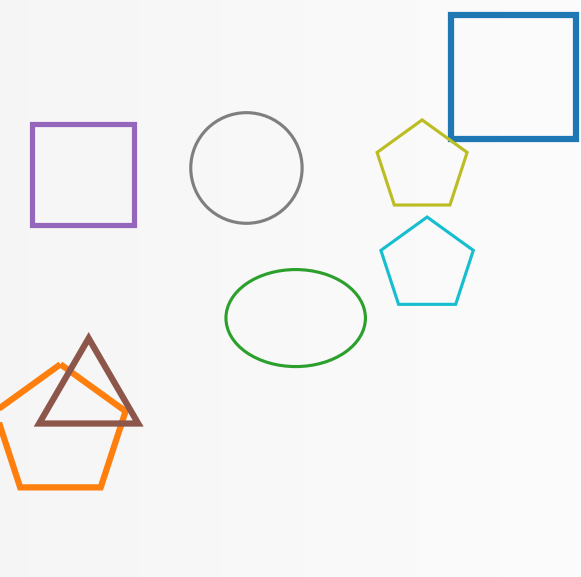[{"shape": "square", "thickness": 3, "radius": 0.53, "center": [0.884, 0.866]}, {"shape": "pentagon", "thickness": 3, "radius": 0.59, "center": [0.104, 0.251]}, {"shape": "oval", "thickness": 1.5, "radius": 0.6, "center": [0.509, 0.448]}, {"shape": "square", "thickness": 2.5, "radius": 0.44, "center": [0.143, 0.697]}, {"shape": "triangle", "thickness": 3, "radius": 0.49, "center": [0.153, 0.315]}, {"shape": "circle", "thickness": 1.5, "radius": 0.48, "center": [0.424, 0.708]}, {"shape": "pentagon", "thickness": 1.5, "radius": 0.41, "center": [0.726, 0.71]}, {"shape": "pentagon", "thickness": 1.5, "radius": 0.42, "center": [0.735, 0.54]}]